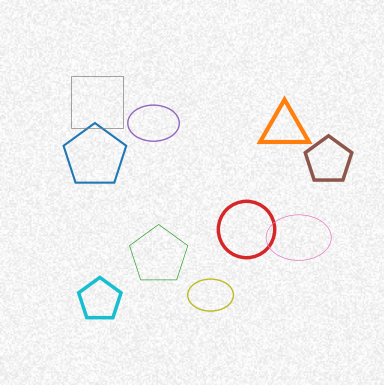[{"shape": "pentagon", "thickness": 1.5, "radius": 0.43, "center": [0.247, 0.595]}, {"shape": "triangle", "thickness": 3, "radius": 0.37, "center": [0.739, 0.668]}, {"shape": "pentagon", "thickness": 0.5, "radius": 0.4, "center": [0.412, 0.337]}, {"shape": "circle", "thickness": 2.5, "radius": 0.37, "center": [0.64, 0.404]}, {"shape": "oval", "thickness": 1, "radius": 0.33, "center": [0.399, 0.68]}, {"shape": "pentagon", "thickness": 2.5, "radius": 0.32, "center": [0.853, 0.584]}, {"shape": "oval", "thickness": 0.5, "radius": 0.42, "center": [0.776, 0.383]}, {"shape": "square", "thickness": 0.5, "radius": 0.34, "center": [0.251, 0.734]}, {"shape": "oval", "thickness": 1, "radius": 0.3, "center": [0.547, 0.234]}, {"shape": "pentagon", "thickness": 2.5, "radius": 0.29, "center": [0.259, 0.222]}]